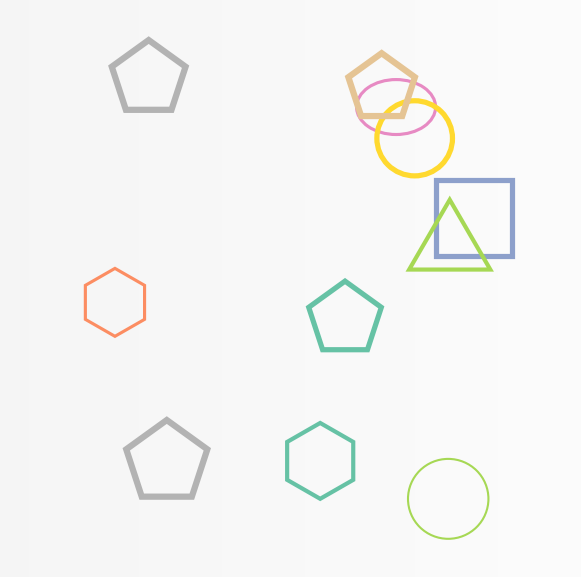[{"shape": "pentagon", "thickness": 2.5, "radius": 0.33, "center": [0.594, 0.447]}, {"shape": "hexagon", "thickness": 2, "radius": 0.33, "center": [0.551, 0.201]}, {"shape": "hexagon", "thickness": 1.5, "radius": 0.29, "center": [0.198, 0.476]}, {"shape": "square", "thickness": 2.5, "radius": 0.33, "center": [0.816, 0.622]}, {"shape": "oval", "thickness": 1.5, "radius": 0.34, "center": [0.681, 0.814]}, {"shape": "triangle", "thickness": 2, "radius": 0.4, "center": [0.774, 0.573]}, {"shape": "circle", "thickness": 1, "radius": 0.35, "center": [0.771, 0.135]}, {"shape": "circle", "thickness": 2.5, "radius": 0.33, "center": [0.713, 0.76]}, {"shape": "pentagon", "thickness": 3, "radius": 0.3, "center": [0.657, 0.847]}, {"shape": "pentagon", "thickness": 3, "radius": 0.37, "center": [0.287, 0.198]}, {"shape": "pentagon", "thickness": 3, "radius": 0.33, "center": [0.256, 0.863]}]